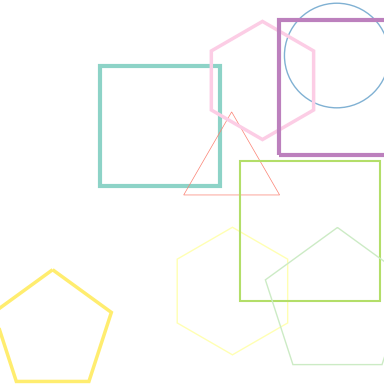[{"shape": "square", "thickness": 3, "radius": 0.78, "center": [0.415, 0.673]}, {"shape": "hexagon", "thickness": 1, "radius": 0.83, "center": [0.604, 0.244]}, {"shape": "triangle", "thickness": 0.5, "radius": 0.72, "center": [0.602, 0.566]}, {"shape": "circle", "thickness": 1, "radius": 0.68, "center": [0.875, 0.856]}, {"shape": "square", "thickness": 1.5, "radius": 0.91, "center": [0.805, 0.399]}, {"shape": "hexagon", "thickness": 2.5, "radius": 0.77, "center": [0.682, 0.791]}, {"shape": "square", "thickness": 3, "radius": 0.88, "center": [0.9, 0.772]}, {"shape": "pentagon", "thickness": 1, "radius": 0.98, "center": [0.877, 0.212]}, {"shape": "pentagon", "thickness": 2.5, "radius": 0.8, "center": [0.137, 0.139]}]